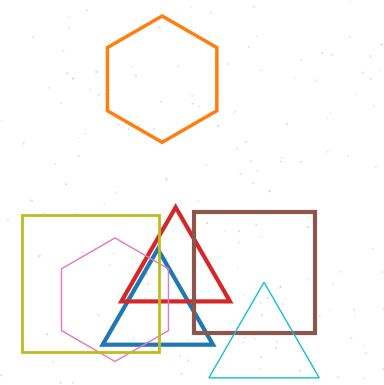[{"shape": "triangle", "thickness": 3, "radius": 0.83, "center": [0.41, 0.187]}, {"shape": "hexagon", "thickness": 2.5, "radius": 0.82, "center": [0.421, 0.794]}, {"shape": "triangle", "thickness": 3, "radius": 0.81, "center": [0.456, 0.299]}, {"shape": "square", "thickness": 3, "radius": 0.79, "center": [0.662, 0.293]}, {"shape": "hexagon", "thickness": 1, "radius": 0.8, "center": [0.299, 0.222]}, {"shape": "square", "thickness": 2, "radius": 0.89, "center": [0.235, 0.263]}, {"shape": "triangle", "thickness": 1, "radius": 0.83, "center": [0.686, 0.101]}]